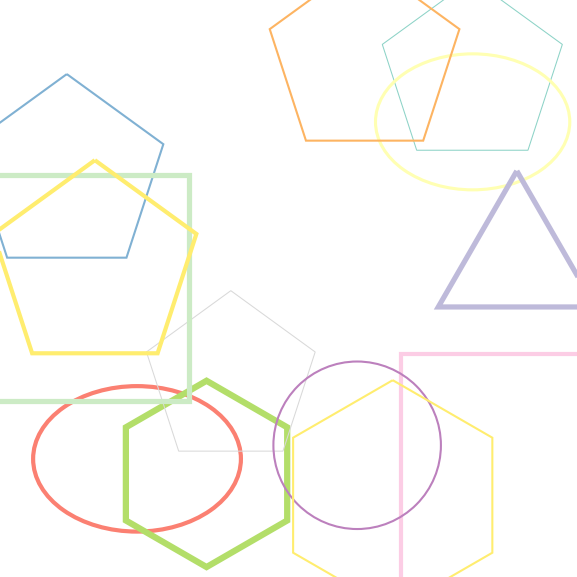[{"shape": "pentagon", "thickness": 0.5, "radius": 0.82, "center": [0.818, 0.872]}, {"shape": "oval", "thickness": 1.5, "radius": 0.84, "center": [0.818, 0.788]}, {"shape": "triangle", "thickness": 2.5, "radius": 0.79, "center": [0.895, 0.546]}, {"shape": "oval", "thickness": 2, "radius": 0.9, "center": [0.237, 0.205]}, {"shape": "pentagon", "thickness": 1, "radius": 0.88, "center": [0.116, 0.695]}, {"shape": "pentagon", "thickness": 1, "radius": 0.86, "center": [0.631, 0.895]}, {"shape": "hexagon", "thickness": 3, "radius": 0.81, "center": [0.358, 0.179]}, {"shape": "square", "thickness": 2, "radius": 0.99, "center": [0.892, 0.188]}, {"shape": "pentagon", "thickness": 0.5, "radius": 0.77, "center": [0.4, 0.342]}, {"shape": "circle", "thickness": 1, "radius": 0.73, "center": [0.618, 0.228]}, {"shape": "square", "thickness": 2.5, "radius": 0.98, "center": [0.132, 0.5]}, {"shape": "hexagon", "thickness": 1, "radius": 1.0, "center": [0.68, 0.142]}, {"shape": "pentagon", "thickness": 2, "radius": 0.92, "center": [0.164, 0.537]}]